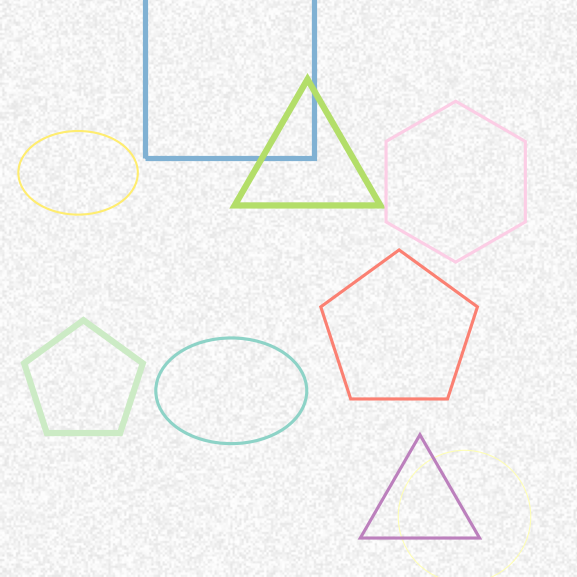[{"shape": "oval", "thickness": 1.5, "radius": 0.65, "center": [0.4, 0.322]}, {"shape": "circle", "thickness": 0.5, "radius": 0.57, "center": [0.804, 0.105]}, {"shape": "pentagon", "thickness": 1.5, "radius": 0.71, "center": [0.691, 0.424]}, {"shape": "square", "thickness": 2.5, "radius": 0.73, "center": [0.397, 0.871]}, {"shape": "triangle", "thickness": 3, "radius": 0.73, "center": [0.533, 0.716]}, {"shape": "hexagon", "thickness": 1.5, "radius": 0.7, "center": [0.789, 0.685]}, {"shape": "triangle", "thickness": 1.5, "radius": 0.6, "center": [0.727, 0.127]}, {"shape": "pentagon", "thickness": 3, "radius": 0.54, "center": [0.145, 0.337]}, {"shape": "oval", "thickness": 1, "radius": 0.52, "center": [0.135, 0.7]}]